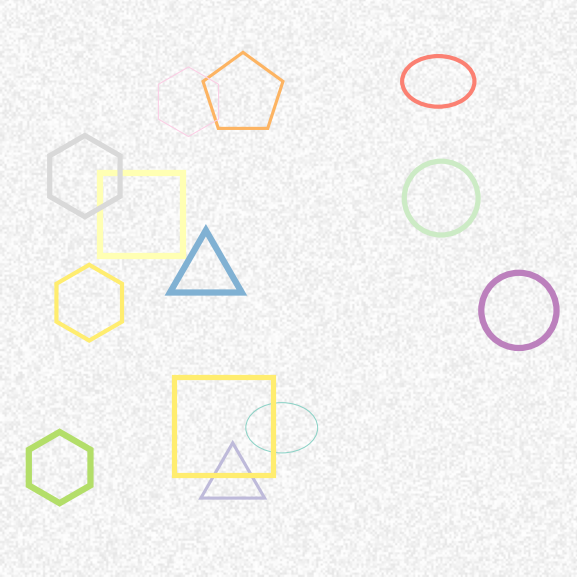[{"shape": "oval", "thickness": 0.5, "radius": 0.31, "center": [0.488, 0.258]}, {"shape": "square", "thickness": 3, "radius": 0.36, "center": [0.245, 0.628]}, {"shape": "triangle", "thickness": 1.5, "radius": 0.32, "center": [0.403, 0.169]}, {"shape": "oval", "thickness": 2, "radius": 0.31, "center": [0.759, 0.858]}, {"shape": "triangle", "thickness": 3, "radius": 0.36, "center": [0.357, 0.529]}, {"shape": "pentagon", "thickness": 1.5, "radius": 0.36, "center": [0.421, 0.836]}, {"shape": "hexagon", "thickness": 3, "radius": 0.31, "center": [0.103, 0.19]}, {"shape": "hexagon", "thickness": 0.5, "radius": 0.3, "center": [0.326, 0.823]}, {"shape": "hexagon", "thickness": 2.5, "radius": 0.35, "center": [0.147, 0.694]}, {"shape": "circle", "thickness": 3, "radius": 0.33, "center": [0.899, 0.462]}, {"shape": "circle", "thickness": 2.5, "radius": 0.32, "center": [0.764, 0.656]}, {"shape": "hexagon", "thickness": 2, "radius": 0.33, "center": [0.155, 0.475]}, {"shape": "square", "thickness": 2.5, "radius": 0.43, "center": [0.387, 0.261]}]